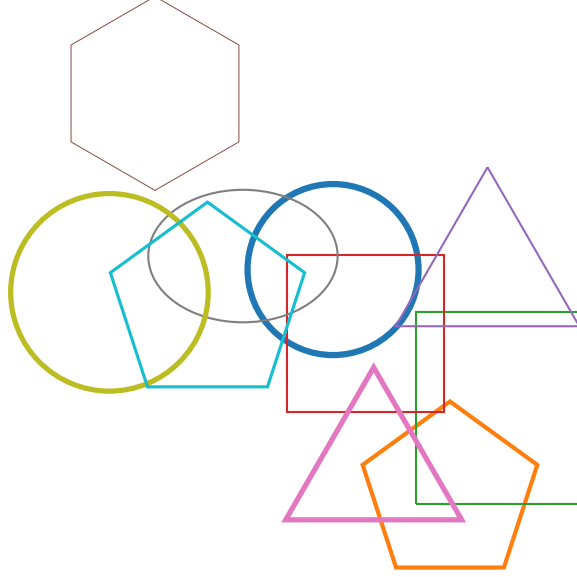[{"shape": "circle", "thickness": 3, "radius": 0.74, "center": [0.577, 0.532]}, {"shape": "pentagon", "thickness": 2, "radius": 0.79, "center": [0.779, 0.145]}, {"shape": "square", "thickness": 1, "radius": 0.83, "center": [0.887, 0.292]}, {"shape": "square", "thickness": 1, "radius": 0.68, "center": [0.632, 0.421]}, {"shape": "triangle", "thickness": 1, "radius": 0.92, "center": [0.844, 0.526]}, {"shape": "hexagon", "thickness": 0.5, "radius": 0.84, "center": [0.268, 0.837]}, {"shape": "triangle", "thickness": 2.5, "radius": 0.88, "center": [0.647, 0.187]}, {"shape": "oval", "thickness": 1, "radius": 0.82, "center": [0.421, 0.556]}, {"shape": "circle", "thickness": 2.5, "radius": 0.86, "center": [0.189, 0.493]}, {"shape": "pentagon", "thickness": 1.5, "radius": 0.88, "center": [0.359, 0.472]}]